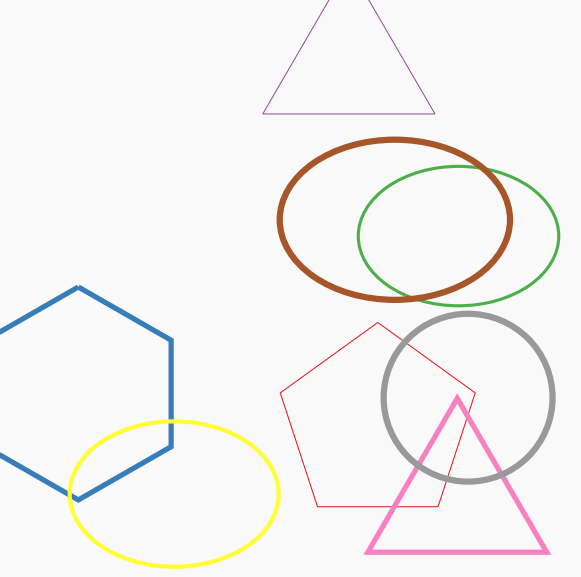[{"shape": "pentagon", "thickness": 0.5, "radius": 0.88, "center": [0.65, 0.264]}, {"shape": "hexagon", "thickness": 2.5, "radius": 0.92, "center": [0.135, 0.318]}, {"shape": "oval", "thickness": 1.5, "radius": 0.86, "center": [0.789, 0.59]}, {"shape": "triangle", "thickness": 0.5, "radius": 0.86, "center": [0.6, 0.887]}, {"shape": "oval", "thickness": 2, "radius": 0.9, "center": [0.3, 0.144]}, {"shape": "oval", "thickness": 3, "radius": 0.99, "center": [0.679, 0.619]}, {"shape": "triangle", "thickness": 2.5, "radius": 0.89, "center": [0.787, 0.132]}, {"shape": "circle", "thickness": 3, "radius": 0.73, "center": [0.805, 0.31]}]